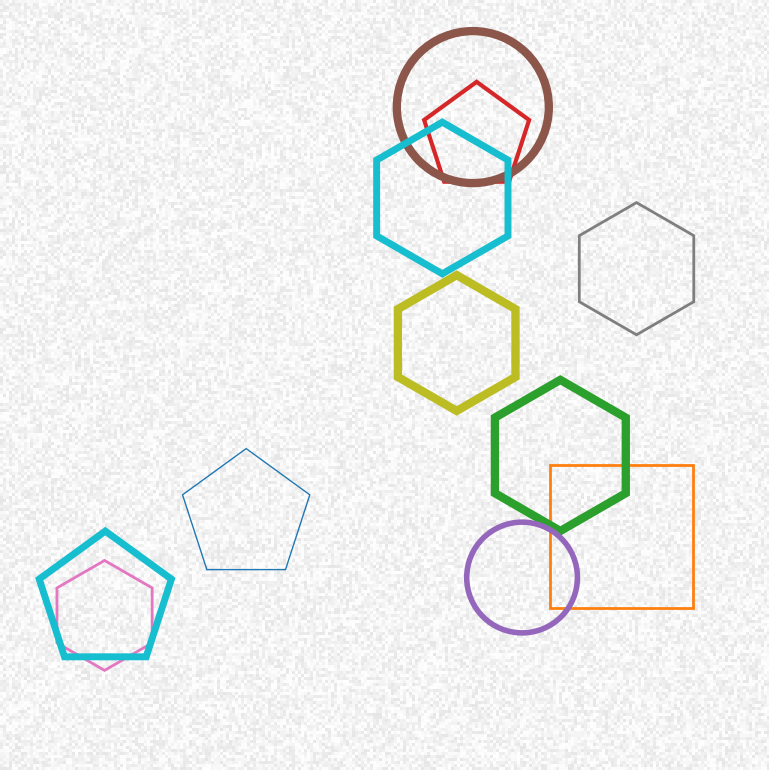[{"shape": "pentagon", "thickness": 0.5, "radius": 0.43, "center": [0.32, 0.331]}, {"shape": "square", "thickness": 1, "radius": 0.47, "center": [0.808, 0.304]}, {"shape": "hexagon", "thickness": 3, "radius": 0.49, "center": [0.728, 0.409]}, {"shape": "pentagon", "thickness": 1.5, "radius": 0.36, "center": [0.619, 0.822]}, {"shape": "circle", "thickness": 2, "radius": 0.36, "center": [0.678, 0.25]}, {"shape": "circle", "thickness": 3, "radius": 0.49, "center": [0.614, 0.861]}, {"shape": "hexagon", "thickness": 1, "radius": 0.36, "center": [0.136, 0.201]}, {"shape": "hexagon", "thickness": 1, "radius": 0.43, "center": [0.827, 0.651]}, {"shape": "hexagon", "thickness": 3, "radius": 0.44, "center": [0.593, 0.555]}, {"shape": "pentagon", "thickness": 2.5, "radius": 0.45, "center": [0.137, 0.22]}, {"shape": "hexagon", "thickness": 2.5, "radius": 0.49, "center": [0.574, 0.743]}]